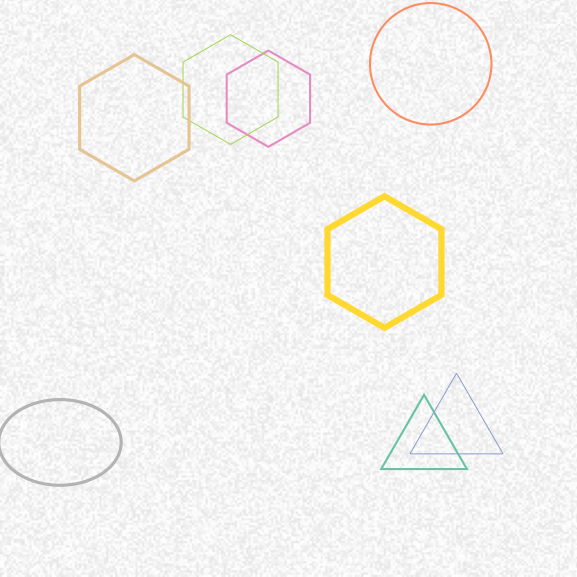[{"shape": "triangle", "thickness": 1, "radius": 0.43, "center": [0.734, 0.23]}, {"shape": "circle", "thickness": 1, "radius": 0.53, "center": [0.746, 0.889]}, {"shape": "triangle", "thickness": 0.5, "radius": 0.47, "center": [0.791, 0.26]}, {"shape": "hexagon", "thickness": 1, "radius": 0.42, "center": [0.465, 0.828]}, {"shape": "hexagon", "thickness": 0.5, "radius": 0.48, "center": [0.399, 0.844]}, {"shape": "hexagon", "thickness": 3, "radius": 0.57, "center": [0.666, 0.545]}, {"shape": "hexagon", "thickness": 1.5, "radius": 0.55, "center": [0.233, 0.795]}, {"shape": "oval", "thickness": 1.5, "radius": 0.53, "center": [0.104, 0.233]}]